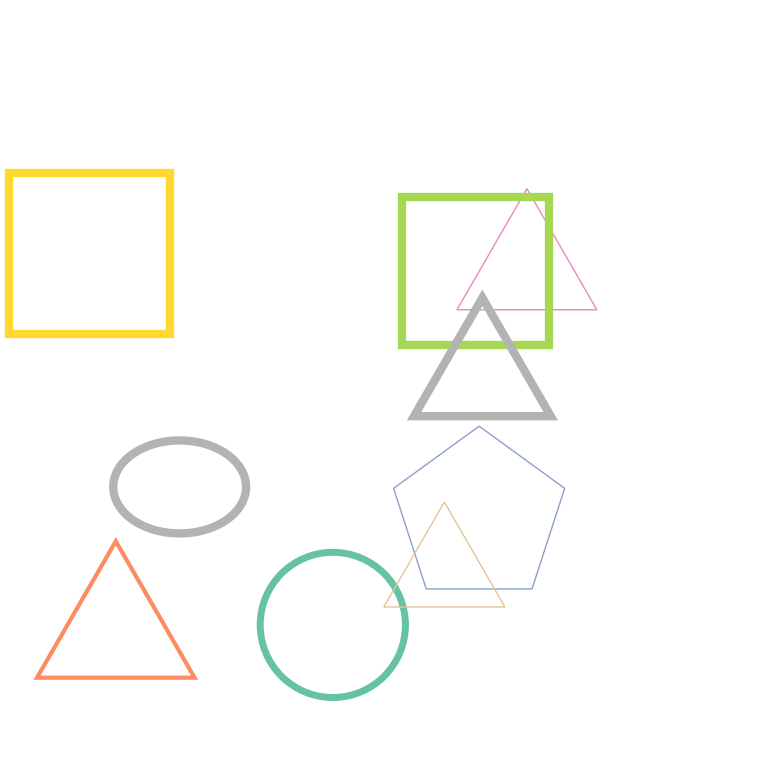[{"shape": "circle", "thickness": 2.5, "radius": 0.47, "center": [0.432, 0.188]}, {"shape": "triangle", "thickness": 1.5, "radius": 0.59, "center": [0.15, 0.179]}, {"shape": "pentagon", "thickness": 0.5, "radius": 0.58, "center": [0.622, 0.33]}, {"shape": "triangle", "thickness": 0.5, "radius": 0.52, "center": [0.684, 0.65]}, {"shape": "square", "thickness": 3, "radius": 0.48, "center": [0.618, 0.648]}, {"shape": "square", "thickness": 3, "radius": 0.52, "center": [0.117, 0.671]}, {"shape": "triangle", "thickness": 0.5, "radius": 0.45, "center": [0.577, 0.257]}, {"shape": "oval", "thickness": 3, "radius": 0.43, "center": [0.233, 0.368]}, {"shape": "triangle", "thickness": 3, "radius": 0.51, "center": [0.626, 0.511]}]